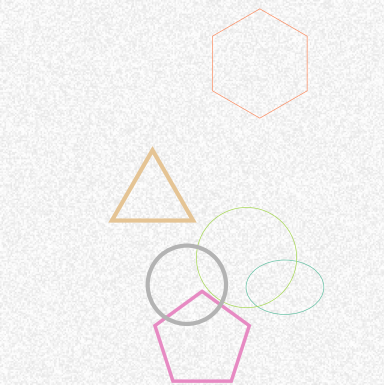[{"shape": "oval", "thickness": 0.5, "radius": 0.5, "center": [0.74, 0.254]}, {"shape": "hexagon", "thickness": 0.5, "radius": 0.71, "center": [0.675, 0.835]}, {"shape": "pentagon", "thickness": 2.5, "radius": 0.64, "center": [0.525, 0.114]}, {"shape": "circle", "thickness": 0.5, "radius": 0.65, "center": [0.64, 0.331]}, {"shape": "triangle", "thickness": 3, "radius": 0.61, "center": [0.396, 0.488]}, {"shape": "circle", "thickness": 3, "radius": 0.51, "center": [0.485, 0.26]}]